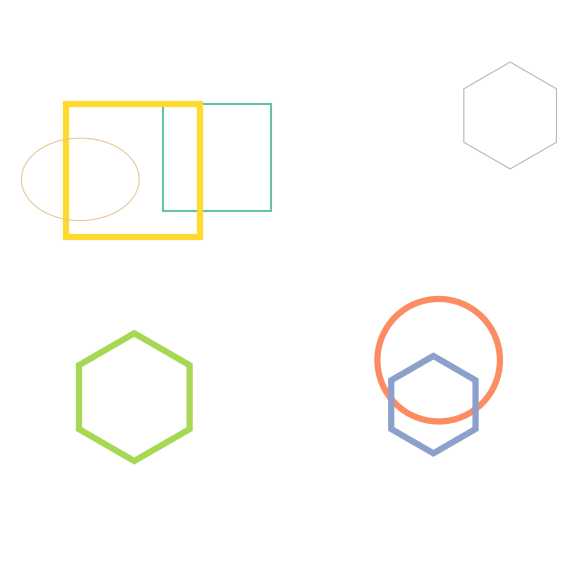[{"shape": "square", "thickness": 1, "radius": 0.46, "center": [0.376, 0.727]}, {"shape": "circle", "thickness": 3, "radius": 0.53, "center": [0.76, 0.375]}, {"shape": "hexagon", "thickness": 3, "radius": 0.42, "center": [0.75, 0.298]}, {"shape": "hexagon", "thickness": 3, "radius": 0.55, "center": [0.233, 0.311]}, {"shape": "square", "thickness": 3, "radius": 0.58, "center": [0.23, 0.704]}, {"shape": "oval", "thickness": 0.5, "radius": 0.51, "center": [0.139, 0.689]}, {"shape": "hexagon", "thickness": 0.5, "radius": 0.46, "center": [0.883, 0.799]}]